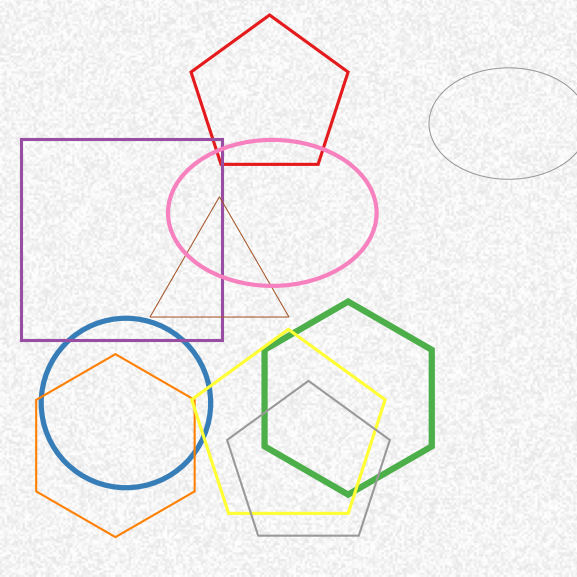[{"shape": "pentagon", "thickness": 1.5, "radius": 0.71, "center": [0.467, 0.83]}, {"shape": "circle", "thickness": 2.5, "radius": 0.73, "center": [0.218, 0.301]}, {"shape": "hexagon", "thickness": 3, "radius": 0.84, "center": [0.603, 0.31]}, {"shape": "square", "thickness": 1.5, "radius": 0.87, "center": [0.211, 0.584]}, {"shape": "hexagon", "thickness": 1, "radius": 0.79, "center": [0.2, 0.227]}, {"shape": "pentagon", "thickness": 1.5, "radius": 0.88, "center": [0.499, 0.253]}, {"shape": "triangle", "thickness": 0.5, "radius": 0.69, "center": [0.38, 0.52]}, {"shape": "oval", "thickness": 2, "radius": 0.9, "center": [0.472, 0.63]}, {"shape": "pentagon", "thickness": 1, "radius": 0.74, "center": [0.534, 0.191]}, {"shape": "oval", "thickness": 0.5, "radius": 0.69, "center": [0.881, 0.785]}]